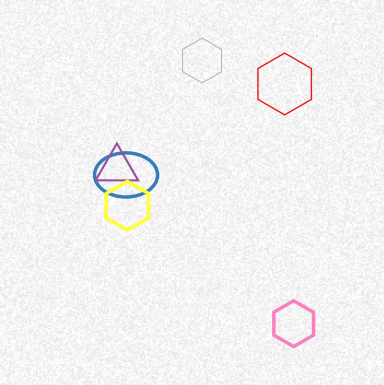[{"shape": "hexagon", "thickness": 1, "radius": 0.4, "center": [0.739, 0.782]}, {"shape": "oval", "thickness": 2.5, "radius": 0.41, "center": [0.327, 0.546]}, {"shape": "triangle", "thickness": 1.5, "radius": 0.32, "center": [0.304, 0.563]}, {"shape": "hexagon", "thickness": 2.5, "radius": 0.32, "center": [0.331, 0.466]}, {"shape": "hexagon", "thickness": 2.5, "radius": 0.3, "center": [0.763, 0.159]}, {"shape": "hexagon", "thickness": 0.5, "radius": 0.29, "center": [0.525, 0.843]}]